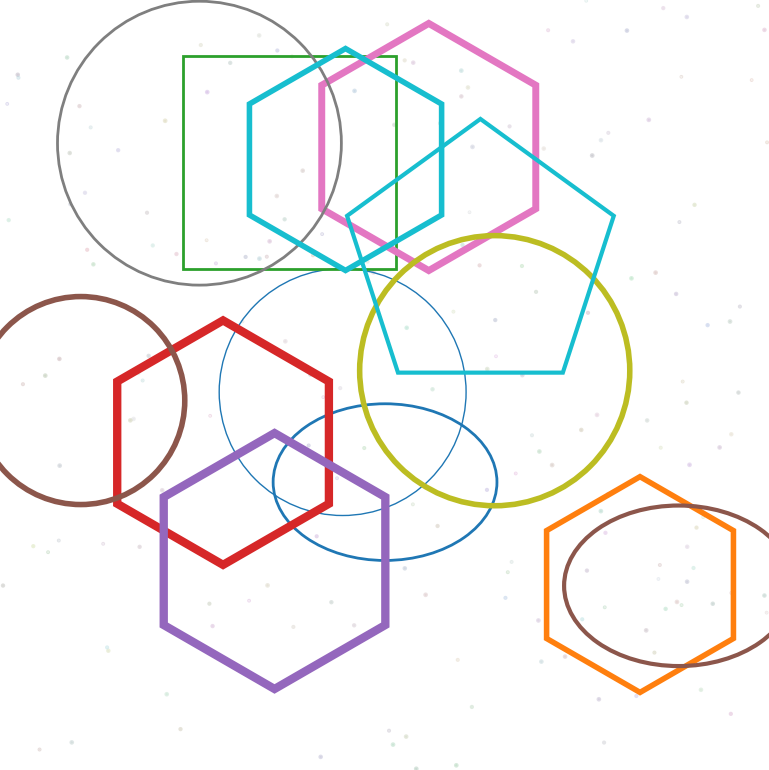[{"shape": "oval", "thickness": 1, "radius": 0.73, "center": [0.5, 0.374]}, {"shape": "circle", "thickness": 0.5, "radius": 0.8, "center": [0.445, 0.491]}, {"shape": "hexagon", "thickness": 2, "radius": 0.7, "center": [0.831, 0.241]}, {"shape": "square", "thickness": 1, "radius": 0.69, "center": [0.376, 0.789]}, {"shape": "hexagon", "thickness": 3, "radius": 0.79, "center": [0.29, 0.425]}, {"shape": "hexagon", "thickness": 3, "radius": 0.83, "center": [0.357, 0.271]}, {"shape": "oval", "thickness": 1.5, "radius": 0.74, "center": [0.882, 0.239]}, {"shape": "circle", "thickness": 2, "radius": 0.68, "center": [0.105, 0.48]}, {"shape": "hexagon", "thickness": 2.5, "radius": 0.8, "center": [0.557, 0.809]}, {"shape": "circle", "thickness": 1, "radius": 0.92, "center": [0.259, 0.814]}, {"shape": "circle", "thickness": 2, "radius": 0.88, "center": [0.642, 0.519]}, {"shape": "hexagon", "thickness": 2, "radius": 0.72, "center": [0.449, 0.793]}, {"shape": "pentagon", "thickness": 1.5, "radius": 0.91, "center": [0.624, 0.663]}]